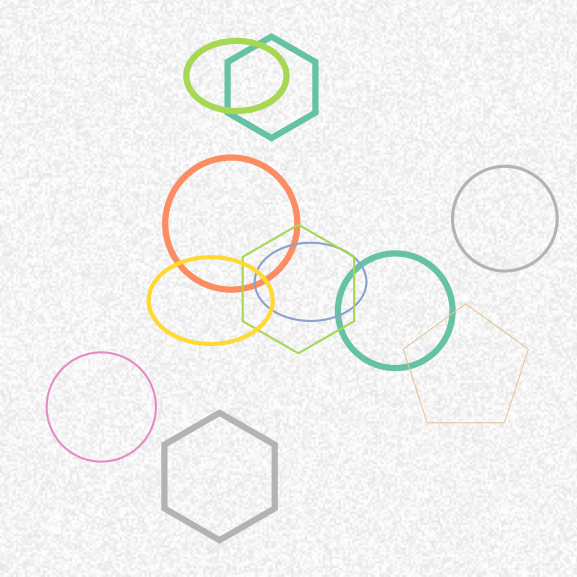[{"shape": "hexagon", "thickness": 3, "radius": 0.44, "center": [0.47, 0.848]}, {"shape": "circle", "thickness": 3, "radius": 0.5, "center": [0.684, 0.461]}, {"shape": "circle", "thickness": 3, "radius": 0.57, "center": [0.4, 0.612]}, {"shape": "oval", "thickness": 1, "radius": 0.48, "center": [0.538, 0.511]}, {"shape": "circle", "thickness": 1, "radius": 0.47, "center": [0.175, 0.294]}, {"shape": "oval", "thickness": 3, "radius": 0.43, "center": [0.409, 0.868]}, {"shape": "hexagon", "thickness": 1, "radius": 0.56, "center": [0.517, 0.499]}, {"shape": "oval", "thickness": 2, "radius": 0.54, "center": [0.365, 0.479]}, {"shape": "pentagon", "thickness": 0.5, "radius": 0.57, "center": [0.807, 0.359]}, {"shape": "circle", "thickness": 1.5, "radius": 0.45, "center": [0.874, 0.62]}, {"shape": "hexagon", "thickness": 3, "radius": 0.55, "center": [0.38, 0.174]}]